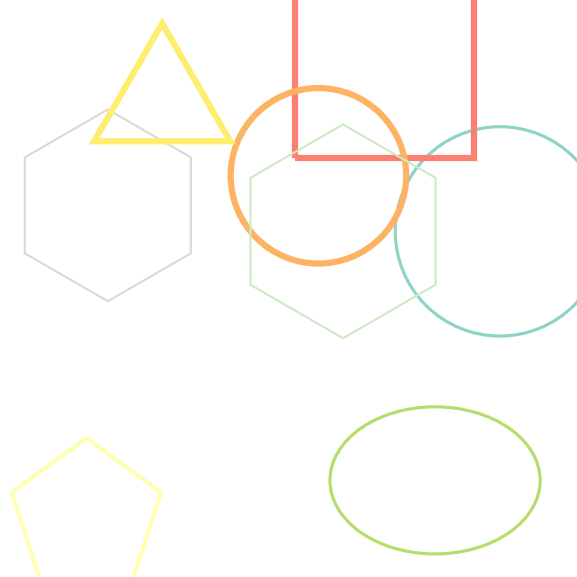[{"shape": "circle", "thickness": 1.5, "radius": 0.91, "center": [0.866, 0.598]}, {"shape": "pentagon", "thickness": 2, "radius": 0.68, "center": [0.15, 0.105]}, {"shape": "square", "thickness": 3, "radius": 0.78, "center": [0.666, 0.882]}, {"shape": "circle", "thickness": 3, "radius": 0.76, "center": [0.551, 0.695]}, {"shape": "oval", "thickness": 1.5, "radius": 0.91, "center": [0.753, 0.167]}, {"shape": "hexagon", "thickness": 1, "radius": 0.83, "center": [0.187, 0.644]}, {"shape": "hexagon", "thickness": 1, "radius": 0.93, "center": [0.594, 0.599]}, {"shape": "triangle", "thickness": 3, "radius": 0.68, "center": [0.281, 0.823]}]